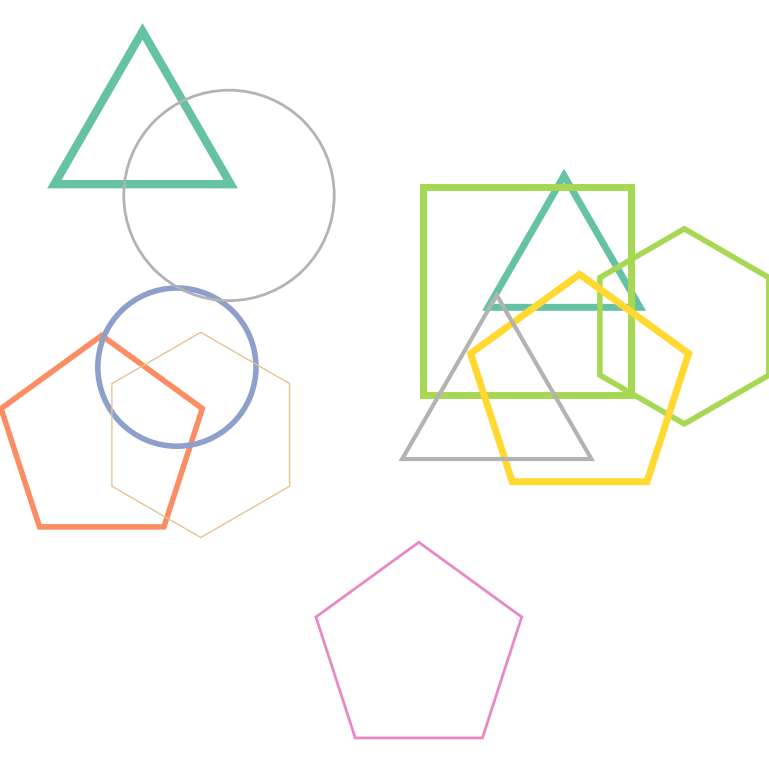[{"shape": "triangle", "thickness": 3, "radius": 0.66, "center": [0.185, 0.827]}, {"shape": "triangle", "thickness": 2.5, "radius": 0.57, "center": [0.733, 0.658]}, {"shape": "pentagon", "thickness": 2, "radius": 0.69, "center": [0.132, 0.427]}, {"shape": "circle", "thickness": 2, "radius": 0.51, "center": [0.23, 0.523]}, {"shape": "pentagon", "thickness": 1, "radius": 0.7, "center": [0.544, 0.155]}, {"shape": "hexagon", "thickness": 2, "radius": 0.63, "center": [0.889, 0.576]}, {"shape": "square", "thickness": 2.5, "radius": 0.68, "center": [0.684, 0.622]}, {"shape": "pentagon", "thickness": 2.5, "radius": 0.74, "center": [0.753, 0.495]}, {"shape": "hexagon", "thickness": 0.5, "radius": 0.67, "center": [0.261, 0.435]}, {"shape": "triangle", "thickness": 1.5, "radius": 0.71, "center": [0.645, 0.475]}, {"shape": "circle", "thickness": 1, "radius": 0.68, "center": [0.297, 0.746]}]